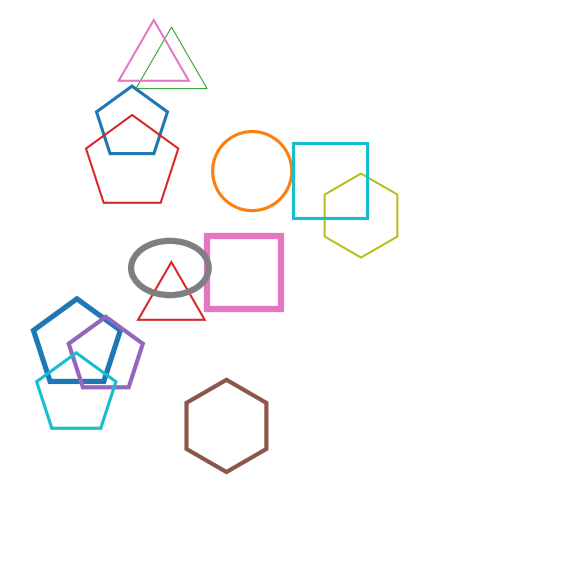[{"shape": "pentagon", "thickness": 2.5, "radius": 0.4, "center": [0.133, 0.403]}, {"shape": "pentagon", "thickness": 1.5, "radius": 0.32, "center": [0.229, 0.785]}, {"shape": "circle", "thickness": 1.5, "radius": 0.34, "center": [0.437, 0.703]}, {"shape": "triangle", "thickness": 0.5, "radius": 0.36, "center": [0.297, 0.881]}, {"shape": "triangle", "thickness": 1, "radius": 0.33, "center": [0.297, 0.479]}, {"shape": "pentagon", "thickness": 1, "radius": 0.42, "center": [0.229, 0.716]}, {"shape": "pentagon", "thickness": 2, "radius": 0.34, "center": [0.183, 0.383]}, {"shape": "hexagon", "thickness": 2, "radius": 0.4, "center": [0.392, 0.262]}, {"shape": "square", "thickness": 3, "radius": 0.32, "center": [0.423, 0.527]}, {"shape": "triangle", "thickness": 1, "radius": 0.35, "center": [0.266, 0.894]}, {"shape": "oval", "thickness": 3, "radius": 0.34, "center": [0.294, 0.535]}, {"shape": "hexagon", "thickness": 1, "radius": 0.36, "center": [0.625, 0.626]}, {"shape": "pentagon", "thickness": 1.5, "radius": 0.36, "center": [0.132, 0.316]}, {"shape": "square", "thickness": 1.5, "radius": 0.32, "center": [0.571, 0.687]}]